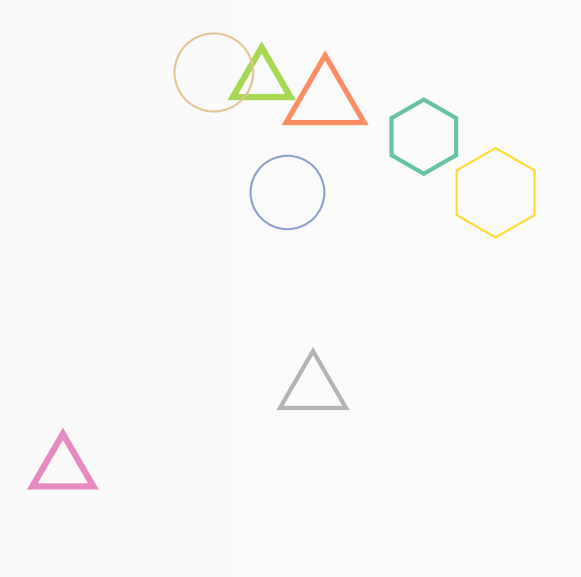[{"shape": "hexagon", "thickness": 2, "radius": 0.32, "center": [0.729, 0.762]}, {"shape": "triangle", "thickness": 2.5, "radius": 0.39, "center": [0.559, 0.826]}, {"shape": "circle", "thickness": 1, "radius": 0.32, "center": [0.495, 0.666]}, {"shape": "triangle", "thickness": 3, "radius": 0.3, "center": [0.108, 0.187]}, {"shape": "triangle", "thickness": 3, "radius": 0.29, "center": [0.45, 0.86]}, {"shape": "hexagon", "thickness": 1, "radius": 0.39, "center": [0.853, 0.665]}, {"shape": "circle", "thickness": 1, "radius": 0.34, "center": [0.368, 0.874]}, {"shape": "triangle", "thickness": 2, "radius": 0.33, "center": [0.538, 0.326]}]